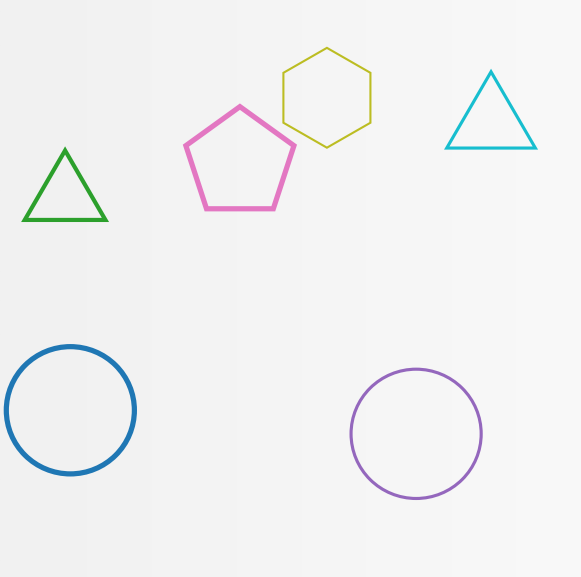[{"shape": "circle", "thickness": 2.5, "radius": 0.55, "center": [0.121, 0.289]}, {"shape": "triangle", "thickness": 2, "radius": 0.4, "center": [0.112, 0.658]}, {"shape": "circle", "thickness": 1.5, "radius": 0.56, "center": [0.716, 0.248]}, {"shape": "pentagon", "thickness": 2.5, "radius": 0.49, "center": [0.413, 0.717]}, {"shape": "hexagon", "thickness": 1, "radius": 0.43, "center": [0.562, 0.83]}, {"shape": "triangle", "thickness": 1.5, "radius": 0.44, "center": [0.845, 0.787]}]